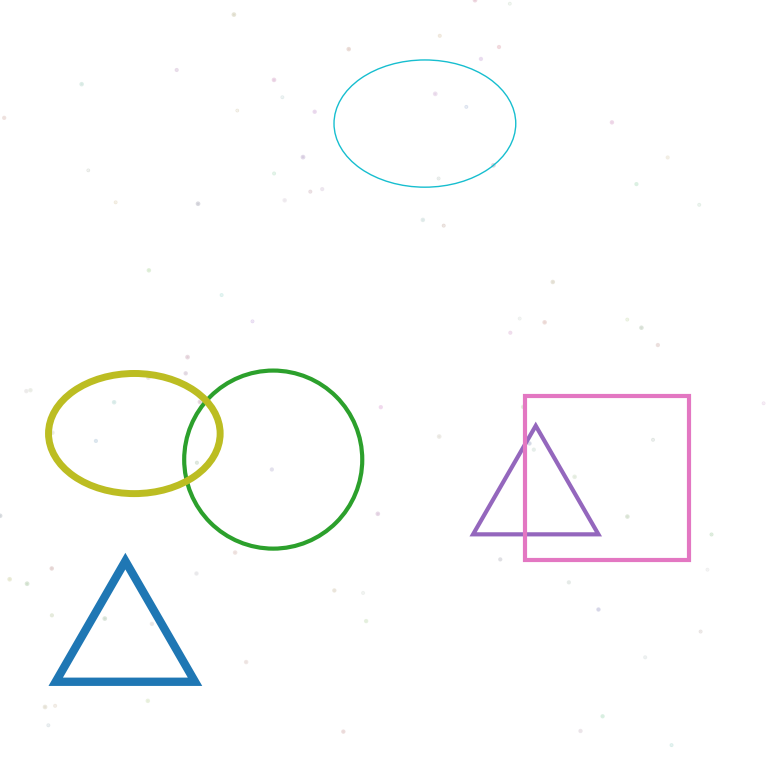[{"shape": "triangle", "thickness": 3, "radius": 0.52, "center": [0.163, 0.167]}, {"shape": "circle", "thickness": 1.5, "radius": 0.58, "center": [0.355, 0.403]}, {"shape": "triangle", "thickness": 1.5, "radius": 0.47, "center": [0.696, 0.353]}, {"shape": "square", "thickness": 1.5, "radius": 0.53, "center": [0.788, 0.38]}, {"shape": "oval", "thickness": 2.5, "radius": 0.56, "center": [0.174, 0.437]}, {"shape": "oval", "thickness": 0.5, "radius": 0.59, "center": [0.552, 0.84]}]